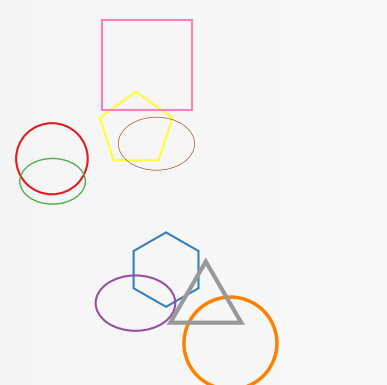[{"shape": "circle", "thickness": 1.5, "radius": 0.46, "center": [0.134, 0.588]}, {"shape": "hexagon", "thickness": 1.5, "radius": 0.48, "center": [0.429, 0.3]}, {"shape": "oval", "thickness": 1, "radius": 0.42, "center": [0.136, 0.529]}, {"shape": "oval", "thickness": 1.5, "radius": 0.51, "center": [0.35, 0.213]}, {"shape": "circle", "thickness": 2.5, "radius": 0.6, "center": [0.595, 0.108]}, {"shape": "pentagon", "thickness": 1.5, "radius": 0.49, "center": [0.351, 0.663]}, {"shape": "oval", "thickness": 0.5, "radius": 0.49, "center": [0.404, 0.627]}, {"shape": "square", "thickness": 1.5, "radius": 0.58, "center": [0.38, 0.831]}, {"shape": "triangle", "thickness": 3, "radius": 0.53, "center": [0.531, 0.215]}]